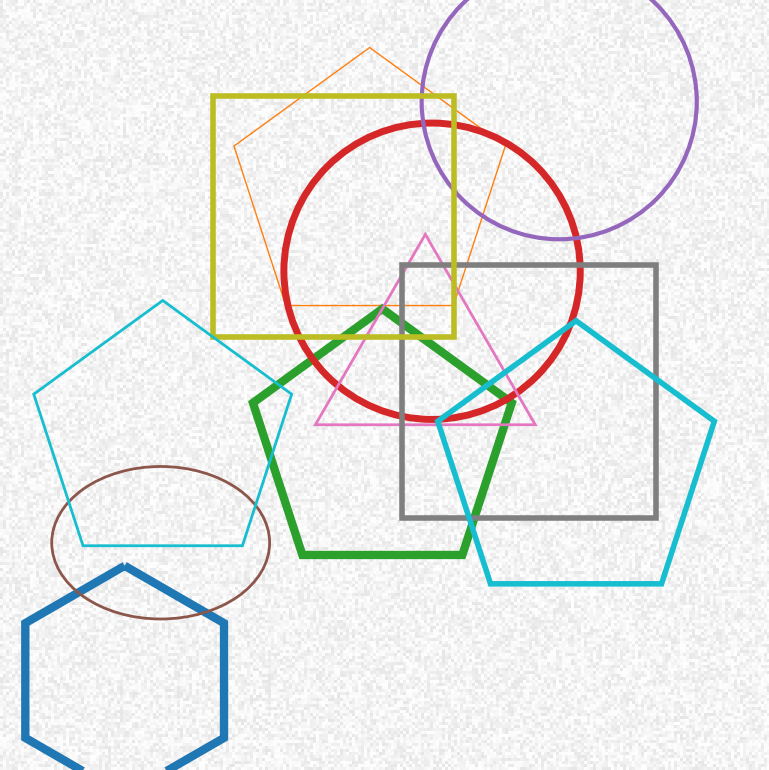[{"shape": "hexagon", "thickness": 3, "radius": 0.74, "center": [0.162, 0.116]}, {"shape": "pentagon", "thickness": 0.5, "radius": 0.93, "center": [0.48, 0.753]}, {"shape": "pentagon", "thickness": 3, "radius": 0.88, "center": [0.497, 0.422]}, {"shape": "circle", "thickness": 2.5, "radius": 0.96, "center": [0.561, 0.648]}, {"shape": "circle", "thickness": 1.5, "radius": 0.89, "center": [0.726, 0.868]}, {"shape": "oval", "thickness": 1, "radius": 0.71, "center": [0.209, 0.295]}, {"shape": "triangle", "thickness": 1, "radius": 0.82, "center": [0.552, 0.531]}, {"shape": "square", "thickness": 2, "radius": 0.82, "center": [0.687, 0.492]}, {"shape": "square", "thickness": 2, "radius": 0.78, "center": [0.433, 0.719]}, {"shape": "pentagon", "thickness": 1, "radius": 0.88, "center": [0.211, 0.434]}, {"shape": "pentagon", "thickness": 2, "radius": 0.94, "center": [0.748, 0.395]}]